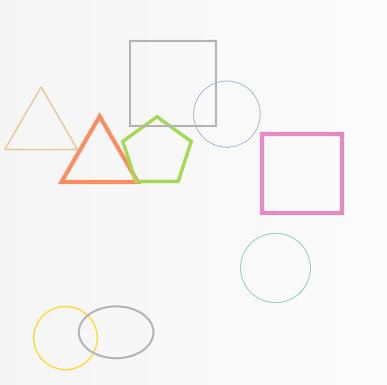[{"shape": "circle", "thickness": 0.5, "radius": 0.45, "center": [0.711, 0.304]}, {"shape": "triangle", "thickness": 3, "radius": 0.57, "center": [0.257, 0.584]}, {"shape": "circle", "thickness": 0.5, "radius": 0.43, "center": [0.586, 0.704]}, {"shape": "square", "thickness": 3, "radius": 0.51, "center": [0.78, 0.549]}, {"shape": "pentagon", "thickness": 2.5, "radius": 0.46, "center": [0.405, 0.604]}, {"shape": "circle", "thickness": 1, "radius": 0.41, "center": [0.169, 0.122]}, {"shape": "triangle", "thickness": 1, "radius": 0.54, "center": [0.106, 0.666]}, {"shape": "square", "thickness": 1.5, "radius": 0.56, "center": [0.446, 0.784]}, {"shape": "oval", "thickness": 1.5, "radius": 0.48, "center": [0.3, 0.137]}]